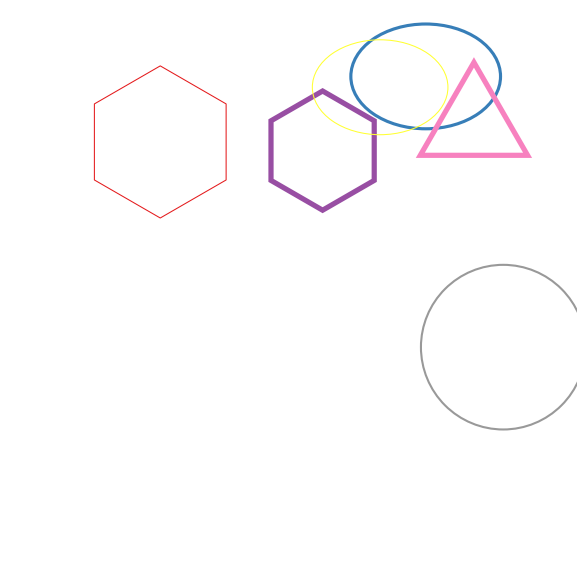[{"shape": "hexagon", "thickness": 0.5, "radius": 0.66, "center": [0.277, 0.753]}, {"shape": "oval", "thickness": 1.5, "radius": 0.65, "center": [0.737, 0.867]}, {"shape": "hexagon", "thickness": 2.5, "radius": 0.52, "center": [0.559, 0.738]}, {"shape": "oval", "thickness": 0.5, "radius": 0.59, "center": [0.658, 0.848]}, {"shape": "triangle", "thickness": 2.5, "radius": 0.54, "center": [0.821, 0.784]}, {"shape": "circle", "thickness": 1, "radius": 0.71, "center": [0.871, 0.398]}]